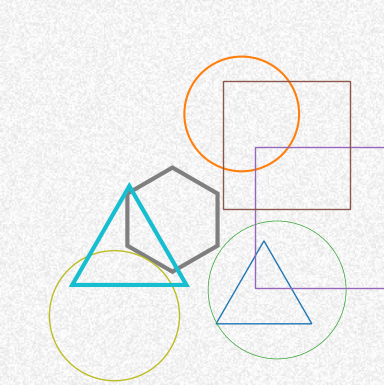[{"shape": "triangle", "thickness": 1, "radius": 0.72, "center": [0.686, 0.231]}, {"shape": "circle", "thickness": 1.5, "radius": 0.74, "center": [0.628, 0.704]}, {"shape": "circle", "thickness": 0.5, "radius": 0.9, "center": [0.72, 0.247]}, {"shape": "square", "thickness": 1, "radius": 0.91, "center": [0.845, 0.436]}, {"shape": "square", "thickness": 1, "radius": 0.83, "center": [0.745, 0.624]}, {"shape": "hexagon", "thickness": 3, "radius": 0.68, "center": [0.448, 0.429]}, {"shape": "circle", "thickness": 1, "radius": 0.84, "center": [0.297, 0.18]}, {"shape": "triangle", "thickness": 3, "radius": 0.86, "center": [0.336, 0.345]}]